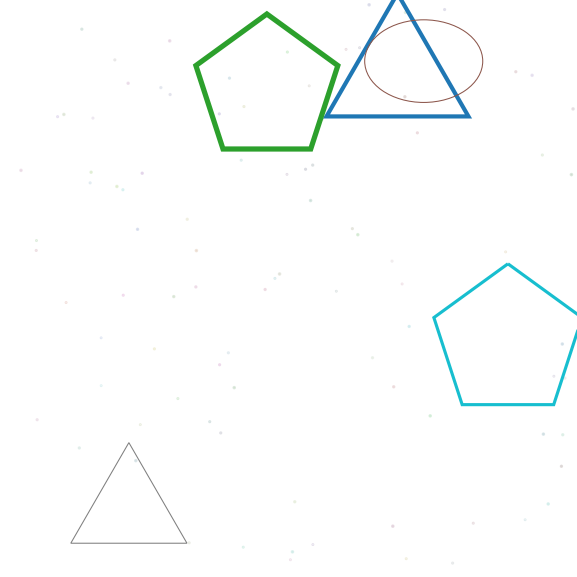[{"shape": "triangle", "thickness": 2, "radius": 0.71, "center": [0.688, 0.869]}, {"shape": "pentagon", "thickness": 2.5, "radius": 0.65, "center": [0.462, 0.846]}, {"shape": "oval", "thickness": 0.5, "radius": 0.51, "center": [0.734, 0.893]}, {"shape": "triangle", "thickness": 0.5, "radius": 0.58, "center": [0.223, 0.117]}, {"shape": "pentagon", "thickness": 1.5, "radius": 0.67, "center": [0.88, 0.408]}]